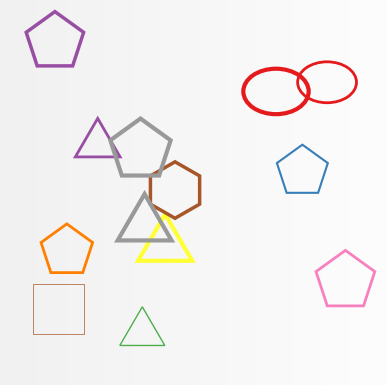[{"shape": "oval", "thickness": 2, "radius": 0.38, "center": [0.844, 0.786]}, {"shape": "oval", "thickness": 3, "radius": 0.42, "center": [0.712, 0.762]}, {"shape": "pentagon", "thickness": 1.5, "radius": 0.35, "center": [0.78, 0.555]}, {"shape": "triangle", "thickness": 1, "radius": 0.33, "center": [0.367, 0.136]}, {"shape": "triangle", "thickness": 2, "radius": 0.33, "center": [0.252, 0.626]}, {"shape": "pentagon", "thickness": 2.5, "radius": 0.39, "center": [0.142, 0.892]}, {"shape": "pentagon", "thickness": 2, "radius": 0.35, "center": [0.172, 0.348]}, {"shape": "triangle", "thickness": 3, "radius": 0.4, "center": [0.426, 0.363]}, {"shape": "square", "thickness": 0.5, "radius": 0.33, "center": [0.151, 0.198]}, {"shape": "hexagon", "thickness": 2.5, "radius": 0.37, "center": [0.452, 0.506]}, {"shape": "pentagon", "thickness": 2, "radius": 0.4, "center": [0.891, 0.27]}, {"shape": "triangle", "thickness": 3, "radius": 0.4, "center": [0.373, 0.416]}, {"shape": "pentagon", "thickness": 3, "radius": 0.41, "center": [0.363, 0.61]}]